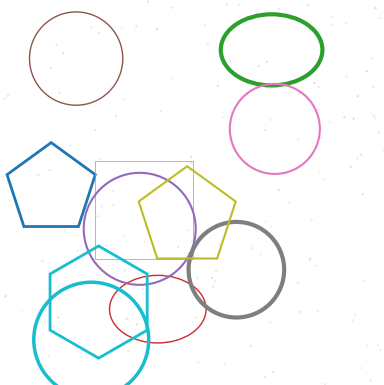[{"shape": "pentagon", "thickness": 2, "radius": 0.6, "center": [0.133, 0.509]}, {"shape": "square", "thickness": 0.5, "radius": 0.64, "center": [0.374, 0.454]}, {"shape": "oval", "thickness": 3, "radius": 0.66, "center": [0.705, 0.871]}, {"shape": "oval", "thickness": 1, "radius": 0.63, "center": [0.41, 0.197]}, {"shape": "circle", "thickness": 1.5, "radius": 0.73, "center": [0.363, 0.406]}, {"shape": "circle", "thickness": 1, "radius": 0.61, "center": [0.198, 0.848]}, {"shape": "circle", "thickness": 1.5, "radius": 0.58, "center": [0.714, 0.665]}, {"shape": "circle", "thickness": 3, "radius": 0.62, "center": [0.614, 0.299]}, {"shape": "pentagon", "thickness": 1.5, "radius": 0.66, "center": [0.486, 0.436]}, {"shape": "hexagon", "thickness": 2, "radius": 0.73, "center": [0.256, 0.215]}, {"shape": "circle", "thickness": 2.5, "radius": 0.75, "center": [0.237, 0.118]}]